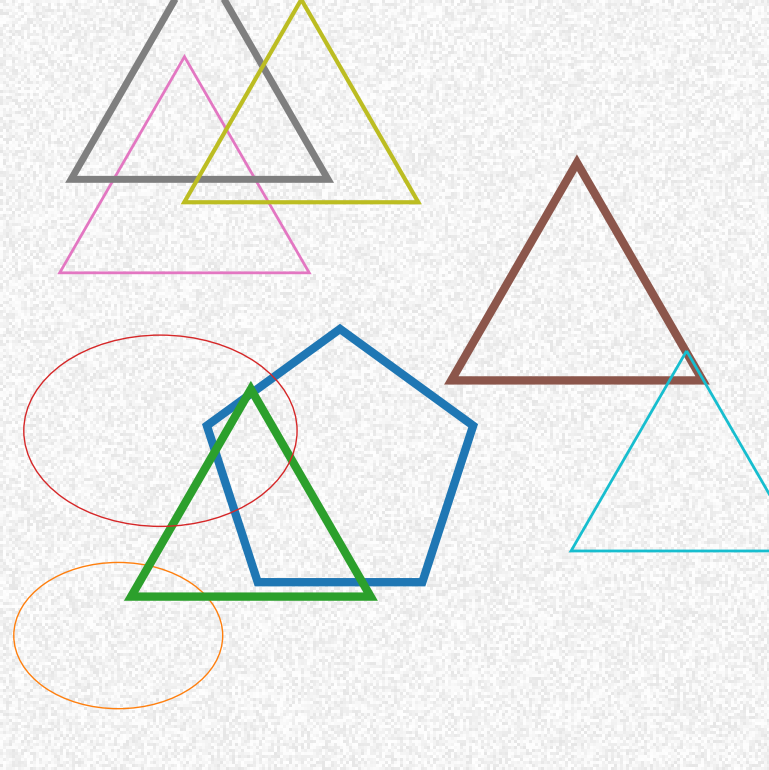[{"shape": "pentagon", "thickness": 3, "radius": 0.91, "center": [0.442, 0.391]}, {"shape": "oval", "thickness": 0.5, "radius": 0.68, "center": [0.154, 0.175]}, {"shape": "triangle", "thickness": 3, "radius": 0.9, "center": [0.326, 0.315]}, {"shape": "oval", "thickness": 0.5, "radius": 0.89, "center": [0.208, 0.441]}, {"shape": "triangle", "thickness": 3, "radius": 0.94, "center": [0.749, 0.6]}, {"shape": "triangle", "thickness": 1, "radius": 0.94, "center": [0.24, 0.739]}, {"shape": "triangle", "thickness": 2.5, "radius": 0.96, "center": [0.259, 0.863]}, {"shape": "triangle", "thickness": 1.5, "radius": 0.88, "center": [0.391, 0.825]}, {"shape": "triangle", "thickness": 1, "radius": 0.87, "center": [0.892, 0.371]}]